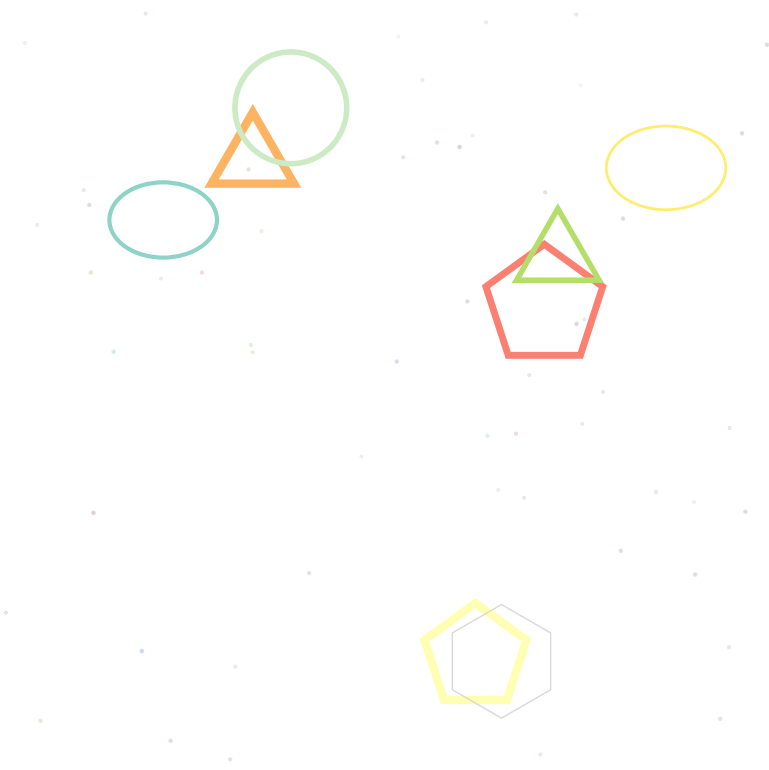[{"shape": "oval", "thickness": 1.5, "radius": 0.35, "center": [0.212, 0.714]}, {"shape": "pentagon", "thickness": 3, "radius": 0.35, "center": [0.617, 0.147]}, {"shape": "pentagon", "thickness": 2.5, "radius": 0.4, "center": [0.707, 0.603]}, {"shape": "triangle", "thickness": 3, "radius": 0.31, "center": [0.328, 0.792]}, {"shape": "triangle", "thickness": 2, "radius": 0.31, "center": [0.724, 0.667]}, {"shape": "hexagon", "thickness": 0.5, "radius": 0.37, "center": [0.651, 0.141]}, {"shape": "circle", "thickness": 2, "radius": 0.36, "center": [0.378, 0.86]}, {"shape": "oval", "thickness": 1, "radius": 0.39, "center": [0.865, 0.782]}]